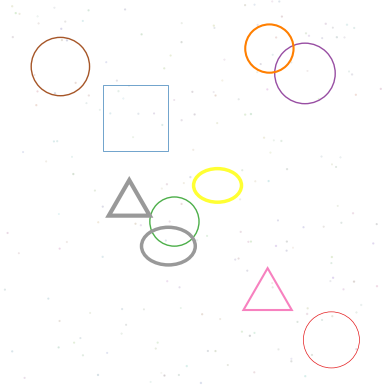[{"shape": "circle", "thickness": 0.5, "radius": 0.36, "center": [0.861, 0.117]}, {"shape": "square", "thickness": 0.5, "radius": 0.42, "center": [0.351, 0.694]}, {"shape": "circle", "thickness": 1, "radius": 0.32, "center": [0.453, 0.425]}, {"shape": "circle", "thickness": 1, "radius": 0.39, "center": [0.792, 0.809]}, {"shape": "circle", "thickness": 1.5, "radius": 0.31, "center": [0.7, 0.874]}, {"shape": "oval", "thickness": 2.5, "radius": 0.31, "center": [0.565, 0.518]}, {"shape": "circle", "thickness": 1, "radius": 0.38, "center": [0.157, 0.827]}, {"shape": "triangle", "thickness": 1.5, "radius": 0.36, "center": [0.695, 0.231]}, {"shape": "oval", "thickness": 2.5, "radius": 0.35, "center": [0.437, 0.361]}, {"shape": "triangle", "thickness": 3, "radius": 0.31, "center": [0.336, 0.471]}]